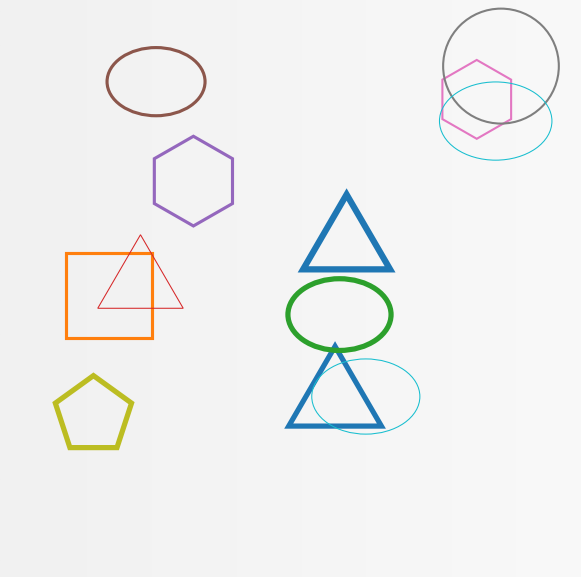[{"shape": "triangle", "thickness": 3, "radius": 0.43, "center": [0.596, 0.576]}, {"shape": "triangle", "thickness": 2.5, "radius": 0.46, "center": [0.576, 0.307]}, {"shape": "square", "thickness": 1.5, "radius": 0.37, "center": [0.187, 0.488]}, {"shape": "oval", "thickness": 2.5, "radius": 0.44, "center": [0.584, 0.454]}, {"shape": "triangle", "thickness": 0.5, "radius": 0.42, "center": [0.242, 0.508]}, {"shape": "hexagon", "thickness": 1.5, "radius": 0.39, "center": [0.333, 0.686]}, {"shape": "oval", "thickness": 1.5, "radius": 0.42, "center": [0.268, 0.858]}, {"shape": "hexagon", "thickness": 1, "radius": 0.34, "center": [0.82, 0.827]}, {"shape": "circle", "thickness": 1, "radius": 0.5, "center": [0.862, 0.885]}, {"shape": "pentagon", "thickness": 2.5, "radius": 0.34, "center": [0.161, 0.28]}, {"shape": "oval", "thickness": 0.5, "radius": 0.47, "center": [0.629, 0.313]}, {"shape": "oval", "thickness": 0.5, "radius": 0.48, "center": [0.853, 0.79]}]